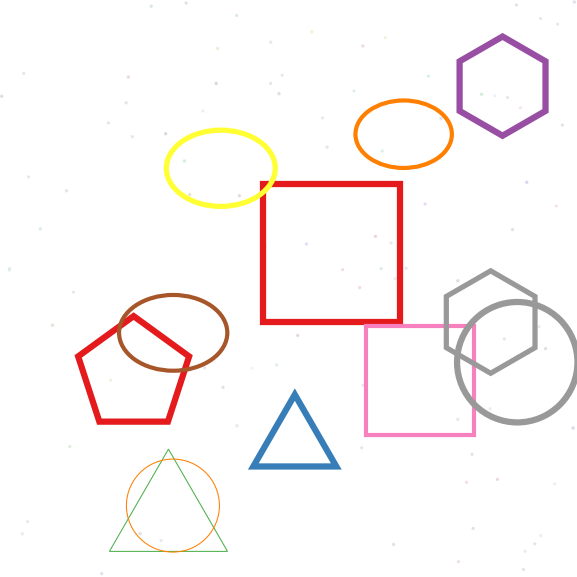[{"shape": "square", "thickness": 3, "radius": 0.6, "center": [0.574, 0.561]}, {"shape": "pentagon", "thickness": 3, "radius": 0.51, "center": [0.231, 0.351]}, {"shape": "triangle", "thickness": 3, "radius": 0.41, "center": [0.51, 0.233]}, {"shape": "triangle", "thickness": 0.5, "radius": 0.59, "center": [0.292, 0.103]}, {"shape": "hexagon", "thickness": 3, "radius": 0.43, "center": [0.87, 0.85]}, {"shape": "oval", "thickness": 2, "radius": 0.42, "center": [0.699, 0.767]}, {"shape": "circle", "thickness": 0.5, "radius": 0.4, "center": [0.299, 0.124]}, {"shape": "oval", "thickness": 2.5, "radius": 0.47, "center": [0.382, 0.708]}, {"shape": "oval", "thickness": 2, "radius": 0.47, "center": [0.3, 0.423]}, {"shape": "square", "thickness": 2, "radius": 0.47, "center": [0.727, 0.34]}, {"shape": "circle", "thickness": 3, "radius": 0.52, "center": [0.896, 0.372]}, {"shape": "hexagon", "thickness": 2.5, "radius": 0.44, "center": [0.85, 0.441]}]